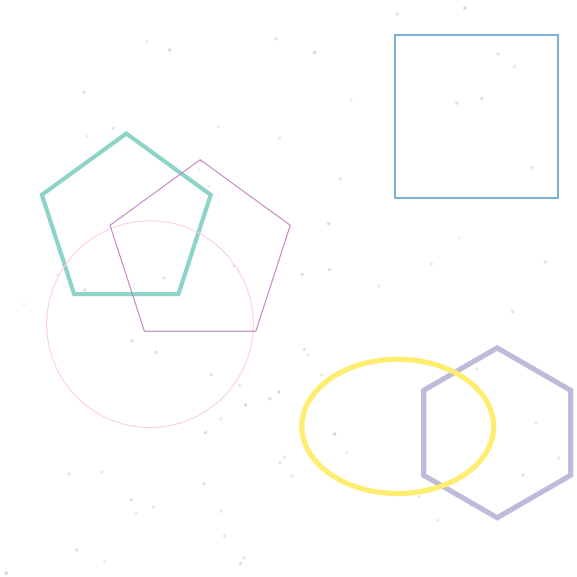[{"shape": "pentagon", "thickness": 2, "radius": 0.77, "center": [0.219, 0.614]}, {"shape": "hexagon", "thickness": 2.5, "radius": 0.74, "center": [0.861, 0.25]}, {"shape": "square", "thickness": 1, "radius": 0.7, "center": [0.825, 0.797]}, {"shape": "circle", "thickness": 0.5, "radius": 0.9, "center": [0.26, 0.438]}, {"shape": "pentagon", "thickness": 0.5, "radius": 0.82, "center": [0.347, 0.558]}, {"shape": "oval", "thickness": 2.5, "radius": 0.83, "center": [0.689, 0.261]}]